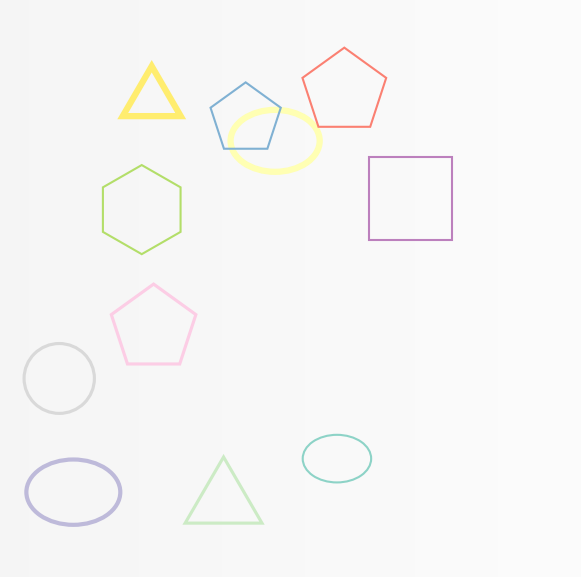[{"shape": "oval", "thickness": 1, "radius": 0.29, "center": [0.58, 0.205]}, {"shape": "oval", "thickness": 3, "radius": 0.38, "center": [0.473, 0.755]}, {"shape": "oval", "thickness": 2, "radius": 0.4, "center": [0.126, 0.147]}, {"shape": "pentagon", "thickness": 1, "radius": 0.38, "center": [0.592, 0.841]}, {"shape": "pentagon", "thickness": 1, "radius": 0.32, "center": [0.423, 0.793]}, {"shape": "hexagon", "thickness": 1, "radius": 0.39, "center": [0.244, 0.636]}, {"shape": "pentagon", "thickness": 1.5, "radius": 0.38, "center": [0.264, 0.431]}, {"shape": "circle", "thickness": 1.5, "radius": 0.3, "center": [0.102, 0.344]}, {"shape": "square", "thickness": 1, "radius": 0.36, "center": [0.706, 0.656]}, {"shape": "triangle", "thickness": 1.5, "radius": 0.38, "center": [0.385, 0.131]}, {"shape": "triangle", "thickness": 3, "radius": 0.29, "center": [0.261, 0.827]}]